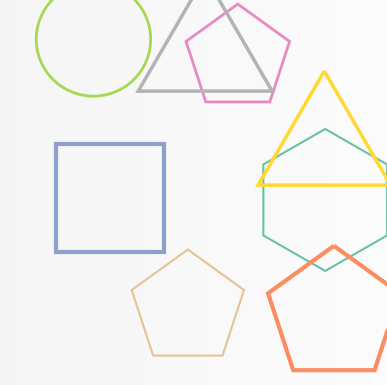[{"shape": "hexagon", "thickness": 1.5, "radius": 0.92, "center": [0.839, 0.481]}, {"shape": "pentagon", "thickness": 3, "radius": 0.89, "center": [0.862, 0.183]}, {"shape": "square", "thickness": 3, "radius": 0.7, "center": [0.284, 0.487]}, {"shape": "pentagon", "thickness": 2, "radius": 0.7, "center": [0.614, 0.849]}, {"shape": "circle", "thickness": 2, "radius": 0.74, "center": [0.241, 0.898]}, {"shape": "triangle", "thickness": 2.5, "radius": 0.99, "center": [0.837, 0.618]}, {"shape": "pentagon", "thickness": 1.5, "radius": 0.76, "center": [0.485, 0.2]}, {"shape": "triangle", "thickness": 2.5, "radius": 1.0, "center": [0.529, 0.863]}]